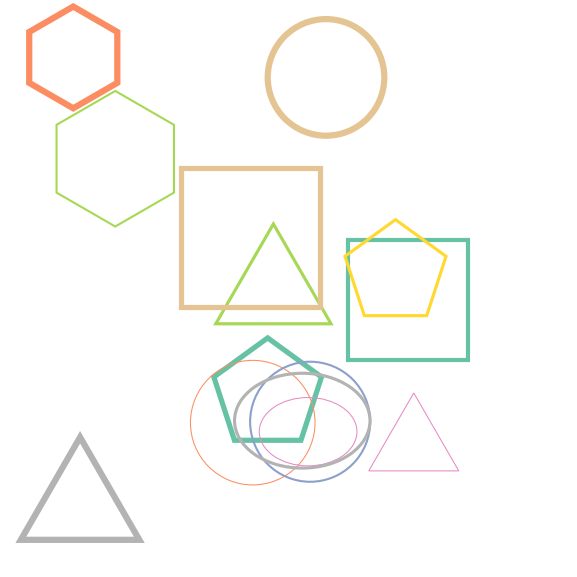[{"shape": "pentagon", "thickness": 2.5, "radius": 0.49, "center": [0.464, 0.316]}, {"shape": "square", "thickness": 2, "radius": 0.52, "center": [0.706, 0.48]}, {"shape": "circle", "thickness": 0.5, "radius": 0.54, "center": [0.438, 0.267]}, {"shape": "hexagon", "thickness": 3, "radius": 0.44, "center": [0.127, 0.9]}, {"shape": "circle", "thickness": 1, "radius": 0.52, "center": [0.537, 0.269]}, {"shape": "triangle", "thickness": 0.5, "radius": 0.45, "center": [0.716, 0.229]}, {"shape": "oval", "thickness": 0.5, "radius": 0.42, "center": [0.534, 0.252]}, {"shape": "triangle", "thickness": 1.5, "radius": 0.58, "center": [0.473, 0.496]}, {"shape": "hexagon", "thickness": 1, "radius": 0.59, "center": [0.2, 0.724]}, {"shape": "pentagon", "thickness": 1.5, "radius": 0.46, "center": [0.685, 0.527]}, {"shape": "circle", "thickness": 3, "radius": 0.5, "center": [0.565, 0.865]}, {"shape": "square", "thickness": 2.5, "radius": 0.6, "center": [0.434, 0.588]}, {"shape": "oval", "thickness": 1.5, "radius": 0.59, "center": [0.523, 0.271]}, {"shape": "triangle", "thickness": 3, "radius": 0.59, "center": [0.139, 0.124]}]